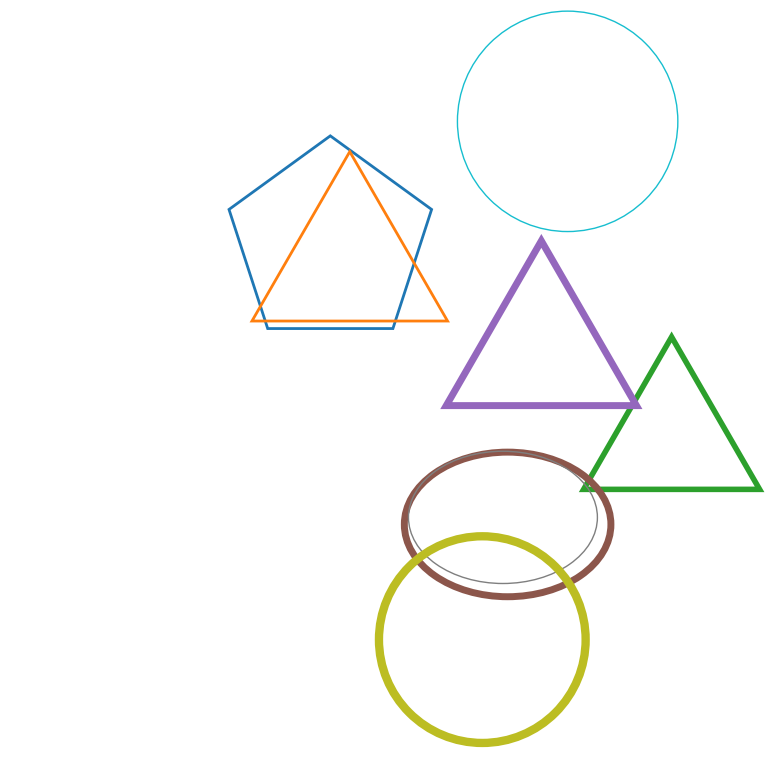[{"shape": "pentagon", "thickness": 1, "radius": 0.69, "center": [0.429, 0.685]}, {"shape": "triangle", "thickness": 1, "radius": 0.73, "center": [0.454, 0.656]}, {"shape": "triangle", "thickness": 2, "radius": 0.66, "center": [0.872, 0.43]}, {"shape": "triangle", "thickness": 2.5, "radius": 0.71, "center": [0.703, 0.545]}, {"shape": "oval", "thickness": 2.5, "radius": 0.67, "center": [0.659, 0.319]}, {"shape": "oval", "thickness": 0.5, "radius": 0.61, "center": [0.653, 0.328]}, {"shape": "circle", "thickness": 3, "radius": 0.67, "center": [0.626, 0.169]}, {"shape": "circle", "thickness": 0.5, "radius": 0.72, "center": [0.737, 0.842]}]